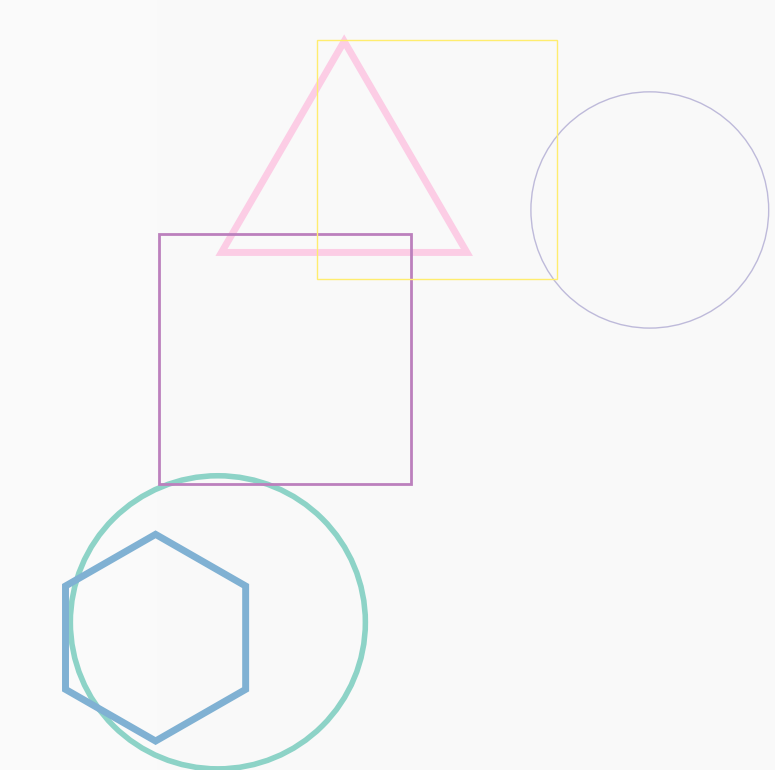[{"shape": "circle", "thickness": 2, "radius": 0.95, "center": [0.281, 0.192]}, {"shape": "circle", "thickness": 0.5, "radius": 0.77, "center": [0.838, 0.727]}, {"shape": "hexagon", "thickness": 2.5, "radius": 0.67, "center": [0.201, 0.172]}, {"shape": "triangle", "thickness": 2.5, "radius": 0.91, "center": [0.444, 0.764]}, {"shape": "square", "thickness": 1, "radius": 0.81, "center": [0.367, 0.534]}, {"shape": "square", "thickness": 0.5, "radius": 0.78, "center": [0.564, 0.793]}]